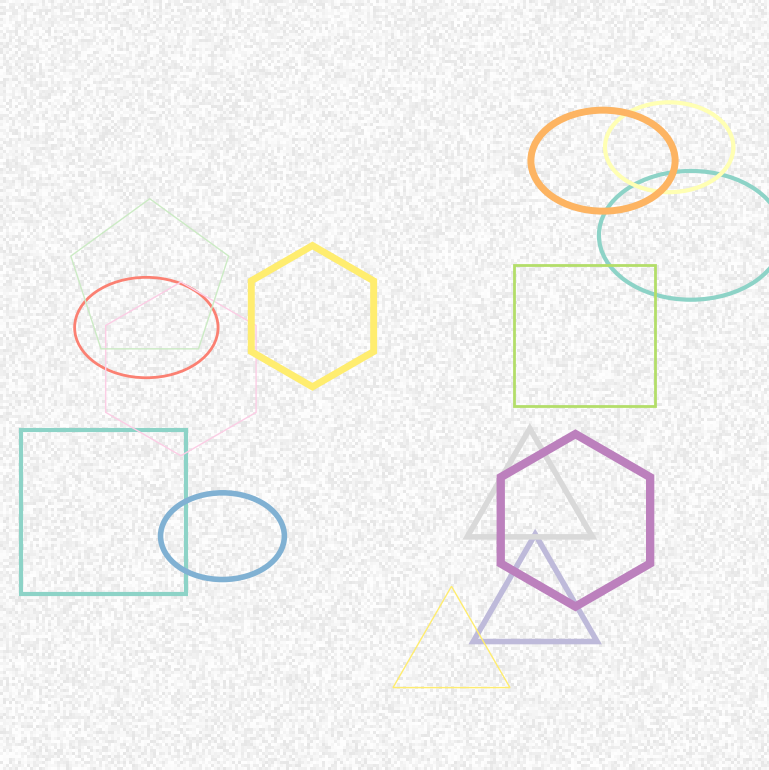[{"shape": "square", "thickness": 1.5, "radius": 0.54, "center": [0.135, 0.335]}, {"shape": "oval", "thickness": 1.5, "radius": 0.6, "center": [0.897, 0.694]}, {"shape": "oval", "thickness": 1.5, "radius": 0.42, "center": [0.869, 0.809]}, {"shape": "triangle", "thickness": 2, "radius": 0.46, "center": [0.695, 0.213]}, {"shape": "oval", "thickness": 1, "radius": 0.47, "center": [0.19, 0.575]}, {"shape": "oval", "thickness": 2, "radius": 0.4, "center": [0.289, 0.304]}, {"shape": "oval", "thickness": 2.5, "radius": 0.47, "center": [0.783, 0.791]}, {"shape": "square", "thickness": 1, "radius": 0.46, "center": [0.759, 0.565]}, {"shape": "hexagon", "thickness": 0.5, "radius": 0.56, "center": [0.235, 0.521]}, {"shape": "triangle", "thickness": 2, "radius": 0.47, "center": [0.688, 0.35]}, {"shape": "hexagon", "thickness": 3, "radius": 0.56, "center": [0.747, 0.324]}, {"shape": "pentagon", "thickness": 0.5, "radius": 0.54, "center": [0.194, 0.634]}, {"shape": "hexagon", "thickness": 2.5, "radius": 0.46, "center": [0.406, 0.589]}, {"shape": "triangle", "thickness": 0.5, "radius": 0.44, "center": [0.586, 0.151]}]